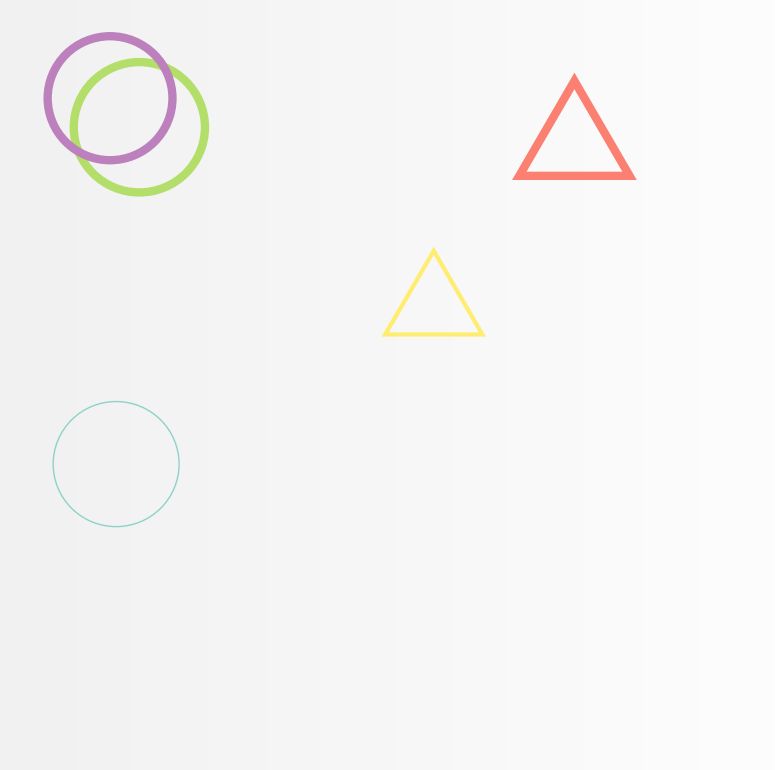[{"shape": "circle", "thickness": 0.5, "radius": 0.41, "center": [0.15, 0.397]}, {"shape": "triangle", "thickness": 3, "radius": 0.41, "center": [0.741, 0.813]}, {"shape": "circle", "thickness": 3, "radius": 0.42, "center": [0.18, 0.835]}, {"shape": "circle", "thickness": 3, "radius": 0.4, "center": [0.142, 0.872]}, {"shape": "triangle", "thickness": 1.5, "radius": 0.36, "center": [0.56, 0.602]}]